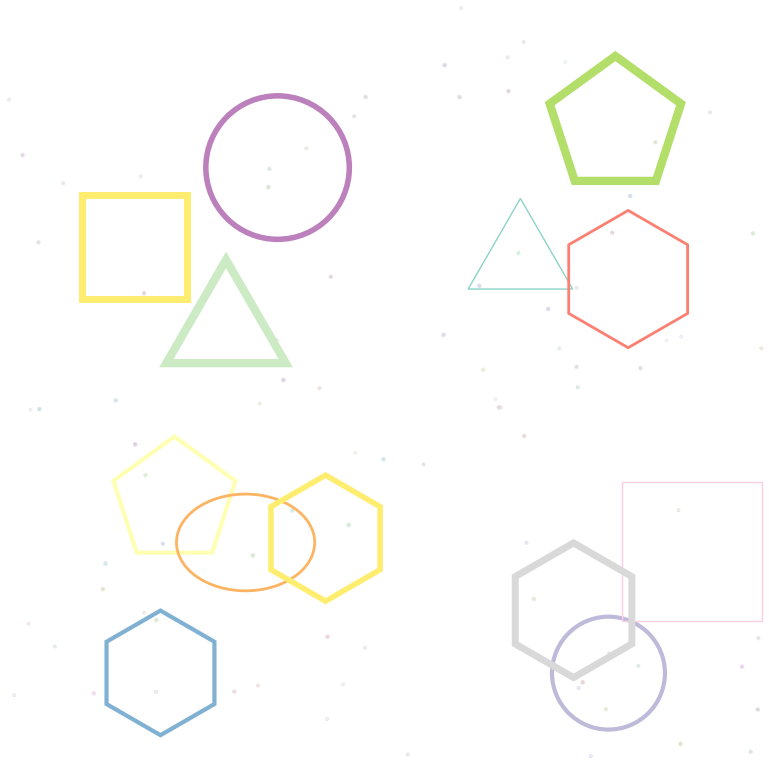[{"shape": "triangle", "thickness": 0.5, "radius": 0.39, "center": [0.676, 0.664]}, {"shape": "pentagon", "thickness": 1.5, "radius": 0.42, "center": [0.226, 0.35]}, {"shape": "circle", "thickness": 1.5, "radius": 0.37, "center": [0.79, 0.126]}, {"shape": "hexagon", "thickness": 1, "radius": 0.45, "center": [0.816, 0.638]}, {"shape": "hexagon", "thickness": 1.5, "radius": 0.4, "center": [0.208, 0.126]}, {"shape": "oval", "thickness": 1, "radius": 0.45, "center": [0.319, 0.296]}, {"shape": "pentagon", "thickness": 3, "radius": 0.45, "center": [0.799, 0.838]}, {"shape": "square", "thickness": 0.5, "radius": 0.45, "center": [0.899, 0.284]}, {"shape": "hexagon", "thickness": 2.5, "radius": 0.44, "center": [0.745, 0.207]}, {"shape": "circle", "thickness": 2, "radius": 0.47, "center": [0.36, 0.782]}, {"shape": "triangle", "thickness": 3, "radius": 0.45, "center": [0.294, 0.573]}, {"shape": "square", "thickness": 2.5, "radius": 0.34, "center": [0.175, 0.679]}, {"shape": "hexagon", "thickness": 2, "radius": 0.41, "center": [0.423, 0.301]}]